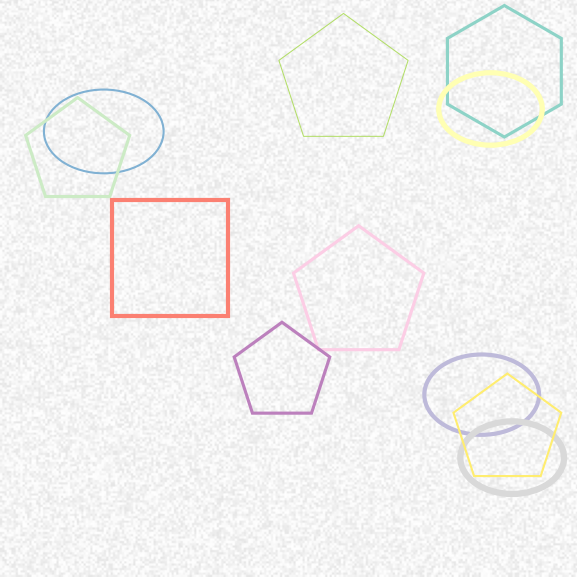[{"shape": "hexagon", "thickness": 1.5, "radius": 0.57, "center": [0.873, 0.876]}, {"shape": "oval", "thickness": 2.5, "radius": 0.45, "center": [0.849, 0.81]}, {"shape": "oval", "thickness": 2, "radius": 0.5, "center": [0.834, 0.316]}, {"shape": "square", "thickness": 2, "radius": 0.5, "center": [0.295, 0.552]}, {"shape": "oval", "thickness": 1, "radius": 0.52, "center": [0.18, 0.772]}, {"shape": "pentagon", "thickness": 0.5, "radius": 0.59, "center": [0.595, 0.858]}, {"shape": "pentagon", "thickness": 1.5, "radius": 0.59, "center": [0.621, 0.49]}, {"shape": "oval", "thickness": 3, "radius": 0.45, "center": [0.887, 0.207]}, {"shape": "pentagon", "thickness": 1.5, "radius": 0.44, "center": [0.488, 0.354]}, {"shape": "pentagon", "thickness": 1.5, "radius": 0.47, "center": [0.134, 0.735]}, {"shape": "pentagon", "thickness": 1, "radius": 0.49, "center": [0.879, 0.254]}]